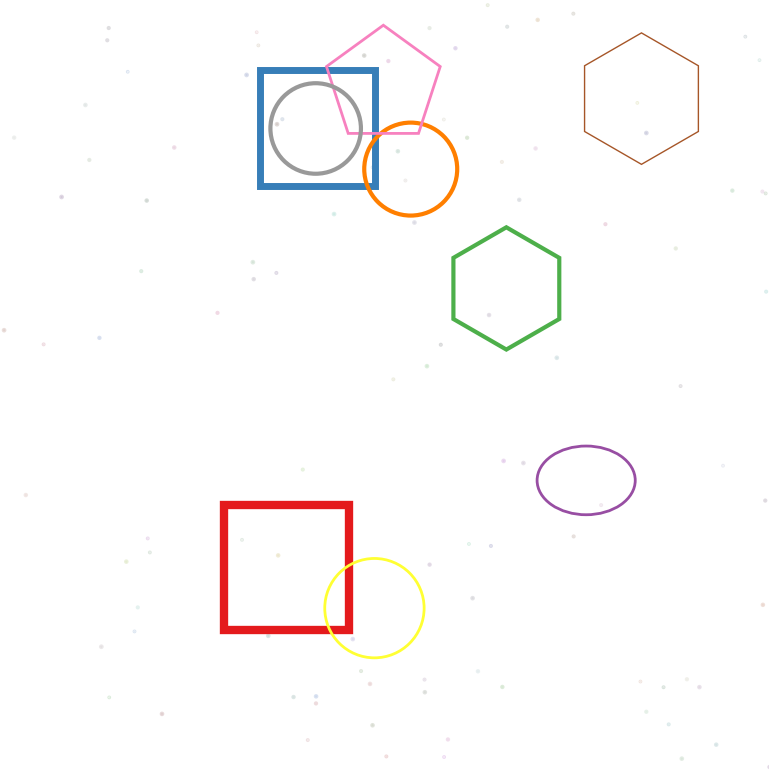[{"shape": "square", "thickness": 3, "radius": 0.41, "center": [0.373, 0.262]}, {"shape": "square", "thickness": 2.5, "radius": 0.38, "center": [0.412, 0.834]}, {"shape": "hexagon", "thickness": 1.5, "radius": 0.4, "center": [0.658, 0.625]}, {"shape": "oval", "thickness": 1, "radius": 0.32, "center": [0.761, 0.376]}, {"shape": "circle", "thickness": 1.5, "radius": 0.3, "center": [0.533, 0.78]}, {"shape": "circle", "thickness": 1, "radius": 0.32, "center": [0.486, 0.21]}, {"shape": "hexagon", "thickness": 0.5, "radius": 0.43, "center": [0.833, 0.872]}, {"shape": "pentagon", "thickness": 1, "radius": 0.39, "center": [0.498, 0.89]}, {"shape": "circle", "thickness": 1.5, "radius": 0.29, "center": [0.41, 0.833]}]